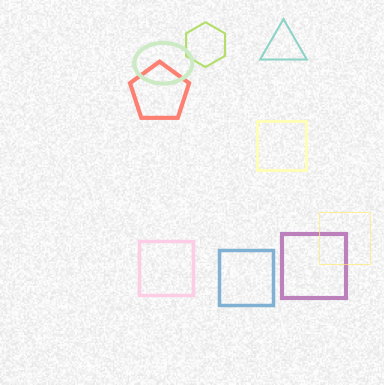[{"shape": "triangle", "thickness": 1.5, "radius": 0.35, "center": [0.736, 0.88]}, {"shape": "square", "thickness": 2, "radius": 0.32, "center": [0.731, 0.622]}, {"shape": "pentagon", "thickness": 3, "radius": 0.4, "center": [0.414, 0.759]}, {"shape": "square", "thickness": 2.5, "radius": 0.35, "center": [0.639, 0.279]}, {"shape": "hexagon", "thickness": 1.5, "radius": 0.29, "center": [0.534, 0.884]}, {"shape": "square", "thickness": 2.5, "radius": 0.35, "center": [0.432, 0.304]}, {"shape": "square", "thickness": 3, "radius": 0.42, "center": [0.816, 0.31]}, {"shape": "oval", "thickness": 3, "radius": 0.38, "center": [0.424, 0.836]}, {"shape": "square", "thickness": 0.5, "radius": 0.33, "center": [0.895, 0.382]}]